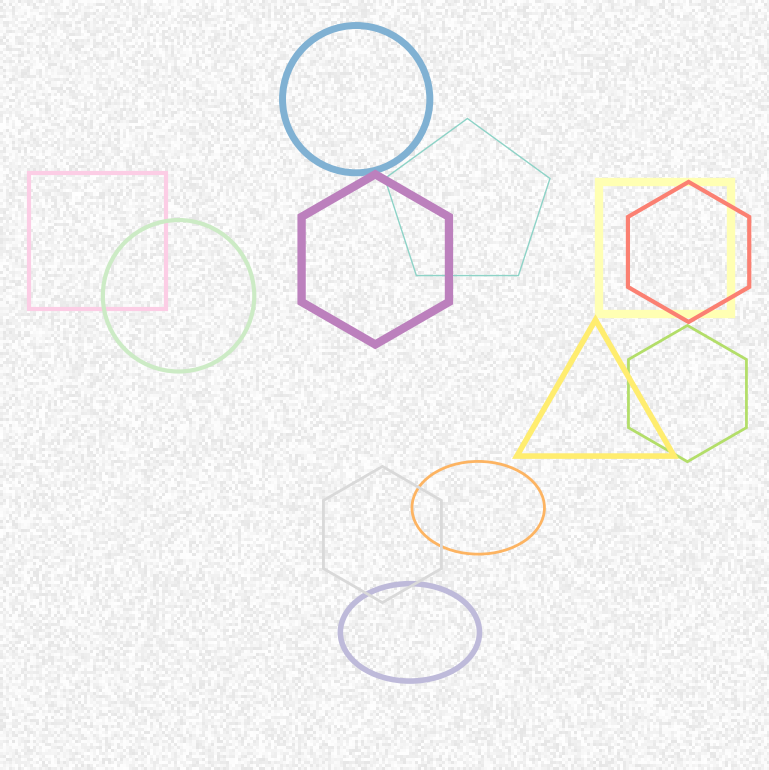[{"shape": "pentagon", "thickness": 0.5, "radius": 0.56, "center": [0.607, 0.733]}, {"shape": "square", "thickness": 3, "radius": 0.43, "center": [0.863, 0.678]}, {"shape": "oval", "thickness": 2, "radius": 0.45, "center": [0.532, 0.179]}, {"shape": "hexagon", "thickness": 1.5, "radius": 0.45, "center": [0.894, 0.673]}, {"shape": "circle", "thickness": 2.5, "radius": 0.48, "center": [0.463, 0.871]}, {"shape": "oval", "thickness": 1, "radius": 0.43, "center": [0.621, 0.341]}, {"shape": "hexagon", "thickness": 1, "radius": 0.44, "center": [0.893, 0.489]}, {"shape": "square", "thickness": 1.5, "radius": 0.44, "center": [0.127, 0.687]}, {"shape": "hexagon", "thickness": 1, "radius": 0.44, "center": [0.497, 0.306]}, {"shape": "hexagon", "thickness": 3, "radius": 0.55, "center": [0.487, 0.663]}, {"shape": "circle", "thickness": 1.5, "radius": 0.49, "center": [0.232, 0.616]}, {"shape": "triangle", "thickness": 2, "radius": 0.59, "center": [0.773, 0.467]}]